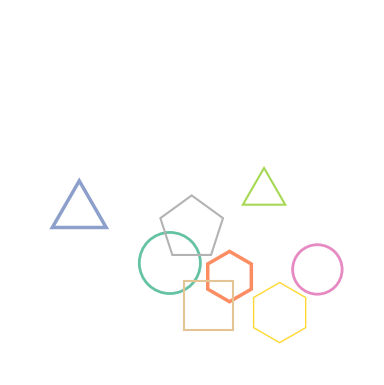[{"shape": "circle", "thickness": 2, "radius": 0.4, "center": [0.441, 0.317]}, {"shape": "hexagon", "thickness": 2.5, "radius": 0.33, "center": [0.596, 0.282]}, {"shape": "triangle", "thickness": 2.5, "radius": 0.4, "center": [0.206, 0.449]}, {"shape": "circle", "thickness": 2, "radius": 0.32, "center": [0.824, 0.3]}, {"shape": "triangle", "thickness": 1.5, "radius": 0.32, "center": [0.686, 0.5]}, {"shape": "hexagon", "thickness": 1, "radius": 0.39, "center": [0.726, 0.188]}, {"shape": "square", "thickness": 1.5, "radius": 0.32, "center": [0.542, 0.206]}, {"shape": "pentagon", "thickness": 1.5, "radius": 0.43, "center": [0.498, 0.407]}]